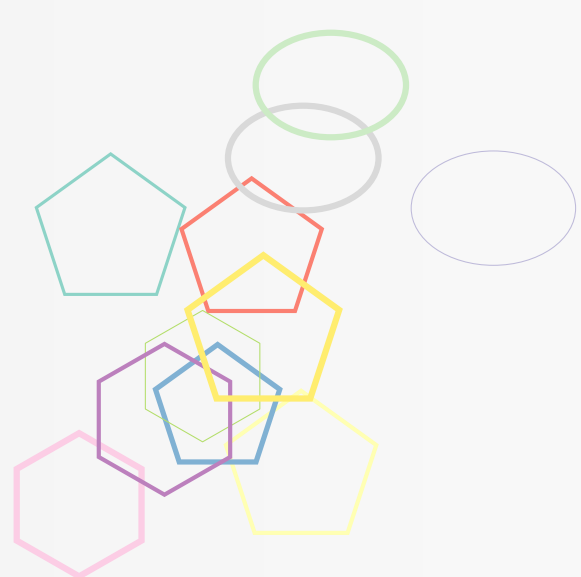[{"shape": "pentagon", "thickness": 1.5, "radius": 0.67, "center": [0.19, 0.598]}, {"shape": "pentagon", "thickness": 2, "radius": 0.68, "center": [0.518, 0.186]}, {"shape": "oval", "thickness": 0.5, "radius": 0.71, "center": [0.849, 0.639]}, {"shape": "pentagon", "thickness": 2, "radius": 0.63, "center": [0.433, 0.563]}, {"shape": "pentagon", "thickness": 2.5, "radius": 0.56, "center": [0.374, 0.29]}, {"shape": "hexagon", "thickness": 0.5, "radius": 0.57, "center": [0.349, 0.348]}, {"shape": "hexagon", "thickness": 3, "radius": 0.62, "center": [0.136, 0.125]}, {"shape": "oval", "thickness": 3, "radius": 0.65, "center": [0.522, 0.725]}, {"shape": "hexagon", "thickness": 2, "radius": 0.65, "center": [0.283, 0.273]}, {"shape": "oval", "thickness": 3, "radius": 0.65, "center": [0.569, 0.852]}, {"shape": "pentagon", "thickness": 3, "radius": 0.69, "center": [0.453, 0.42]}]